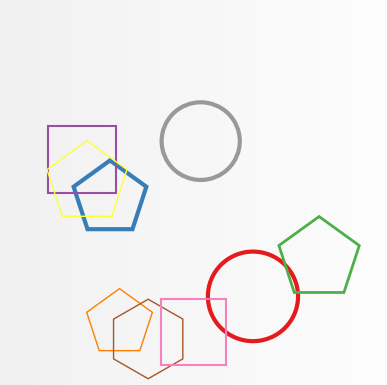[{"shape": "circle", "thickness": 3, "radius": 0.58, "center": [0.653, 0.23]}, {"shape": "pentagon", "thickness": 3, "radius": 0.49, "center": [0.284, 0.485]}, {"shape": "pentagon", "thickness": 2, "radius": 0.55, "center": [0.823, 0.329]}, {"shape": "square", "thickness": 1.5, "radius": 0.44, "center": [0.212, 0.585]}, {"shape": "pentagon", "thickness": 1, "radius": 0.45, "center": [0.308, 0.161]}, {"shape": "pentagon", "thickness": 1, "radius": 0.54, "center": [0.224, 0.526]}, {"shape": "hexagon", "thickness": 1, "radius": 0.52, "center": [0.382, 0.12]}, {"shape": "square", "thickness": 1.5, "radius": 0.42, "center": [0.499, 0.137]}, {"shape": "circle", "thickness": 3, "radius": 0.5, "center": [0.518, 0.633]}]